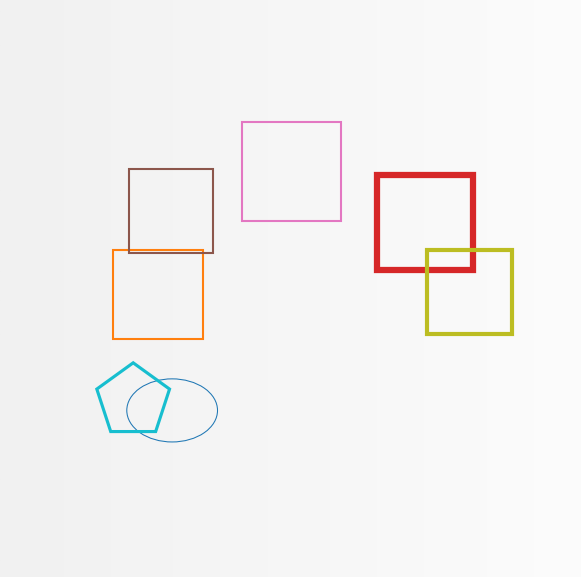[{"shape": "oval", "thickness": 0.5, "radius": 0.39, "center": [0.296, 0.288]}, {"shape": "square", "thickness": 1, "radius": 0.39, "center": [0.272, 0.49]}, {"shape": "square", "thickness": 3, "radius": 0.41, "center": [0.731, 0.614]}, {"shape": "square", "thickness": 1, "radius": 0.36, "center": [0.294, 0.633]}, {"shape": "square", "thickness": 1, "radius": 0.43, "center": [0.501, 0.702]}, {"shape": "square", "thickness": 2, "radius": 0.36, "center": [0.808, 0.493]}, {"shape": "pentagon", "thickness": 1.5, "radius": 0.33, "center": [0.229, 0.305]}]